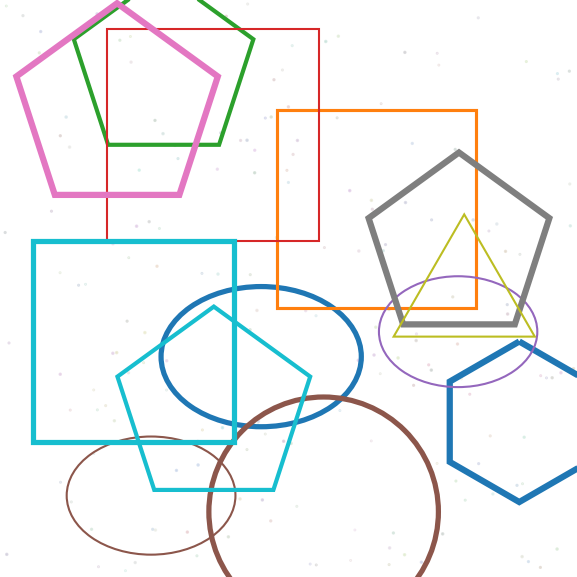[{"shape": "oval", "thickness": 2.5, "radius": 0.87, "center": [0.452, 0.382]}, {"shape": "hexagon", "thickness": 3, "radius": 0.7, "center": [0.899, 0.269]}, {"shape": "square", "thickness": 1.5, "radius": 0.86, "center": [0.652, 0.637]}, {"shape": "pentagon", "thickness": 2, "radius": 0.82, "center": [0.283, 0.881]}, {"shape": "square", "thickness": 1, "radius": 0.92, "center": [0.368, 0.766]}, {"shape": "oval", "thickness": 1, "radius": 0.69, "center": [0.793, 0.425]}, {"shape": "oval", "thickness": 1, "radius": 0.73, "center": [0.262, 0.141]}, {"shape": "circle", "thickness": 2.5, "radius": 0.99, "center": [0.56, 0.113]}, {"shape": "pentagon", "thickness": 3, "radius": 0.92, "center": [0.203, 0.81]}, {"shape": "pentagon", "thickness": 3, "radius": 0.82, "center": [0.795, 0.571]}, {"shape": "triangle", "thickness": 1, "radius": 0.71, "center": [0.804, 0.487]}, {"shape": "square", "thickness": 2.5, "radius": 0.87, "center": [0.231, 0.408]}, {"shape": "pentagon", "thickness": 2, "radius": 0.88, "center": [0.37, 0.293]}]